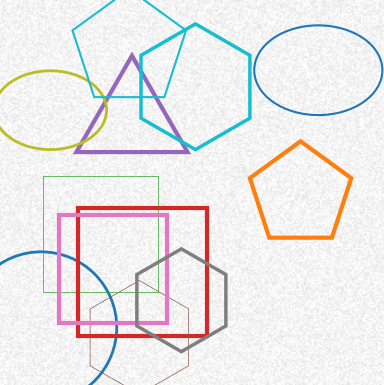[{"shape": "oval", "thickness": 1.5, "radius": 0.83, "center": [0.827, 0.818]}, {"shape": "circle", "thickness": 2, "radius": 0.98, "center": [0.107, 0.15]}, {"shape": "pentagon", "thickness": 3, "radius": 0.69, "center": [0.781, 0.495]}, {"shape": "square", "thickness": 0.5, "radius": 0.75, "center": [0.262, 0.392]}, {"shape": "square", "thickness": 3, "radius": 0.83, "center": [0.37, 0.293]}, {"shape": "triangle", "thickness": 3, "radius": 0.83, "center": [0.343, 0.688]}, {"shape": "hexagon", "thickness": 0.5, "radius": 0.74, "center": [0.362, 0.124]}, {"shape": "square", "thickness": 3, "radius": 0.7, "center": [0.293, 0.301]}, {"shape": "hexagon", "thickness": 2.5, "radius": 0.67, "center": [0.471, 0.22]}, {"shape": "oval", "thickness": 2, "radius": 0.73, "center": [0.131, 0.714]}, {"shape": "hexagon", "thickness": 2.5, "radius": 0.82, "center": [0.508, 0.775]}, {"shape": "pentagon", "thickness": 1.5, "radius": 0.77, "center": [0.336, 0.873]}]